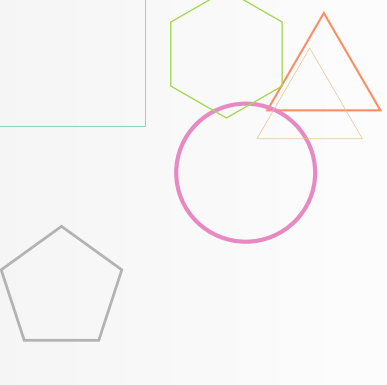[{"shape": "square", "thickness": 0.5, "radius": 0.99, "center": [0.175, 0.871]}, {"shape": "triangle", "thickness": 1.5, "radius": 0.84, "center": [0.836, 0.798]}, {"shape": "circle", "thickness": 3, "radius": 0.9, "center": [0.634, 0.551]}, {"shape": "hexagon", "thickness": 1, "radius": 0.83, "center": [0.584, 0.86]}, {"shape": "triangle", "thickness": 0.5, "radius": 0.79, "center": [0.799, 0.718]}, {"shape": "pentagon", "thickness": 2, "radius": 0.82, "center": [0.159, 0.249]}]